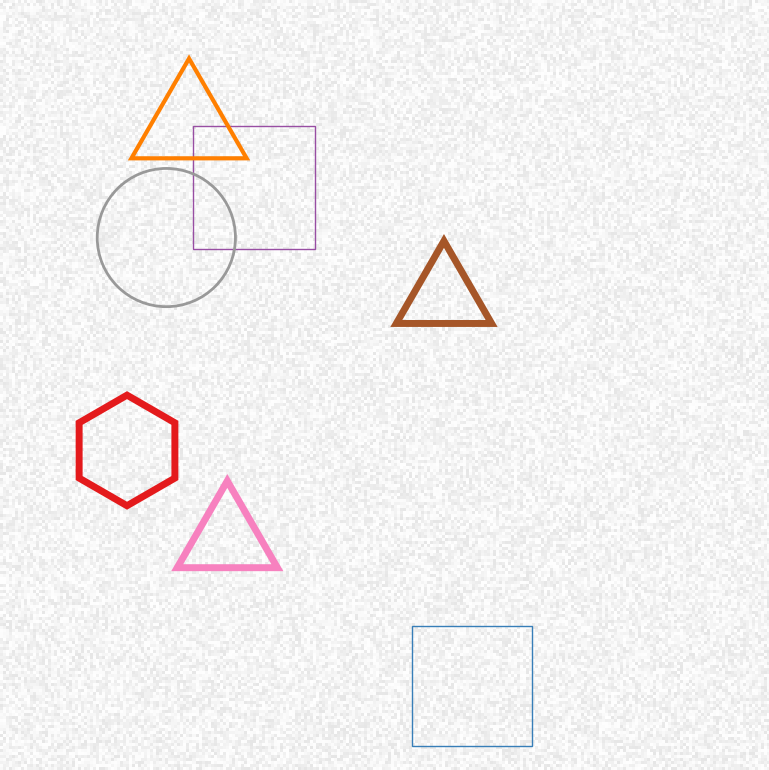[{"shape": "hexagon", "thickness": 2.5, "radius": 0.36, "center": [0.165, 0.415]}, {"shape": "square", "thickness": 0.5, "radius": 0.39, "center": [0.613, 0.109]}, {"shape": "square", "thickness": 0.5, "radius": 0.4, "center": [0.33, 0.756]}, {"shape": "triangle", "thickness": 1.5, "radius": 0.43, "center": [0.245, 0.838]}, {"shape": "triangle", "thickness": 2.5, "radius": 0.36, "center": [0.577, 0.616]}, {"shape": "triangle", "thickness": 2.5, "radius": 0.38, "center": [0.295, 0.3]}, {"shape": "circle", "thickness": 1, "radius": 0.45, "center": [0.216, 0.691]}]